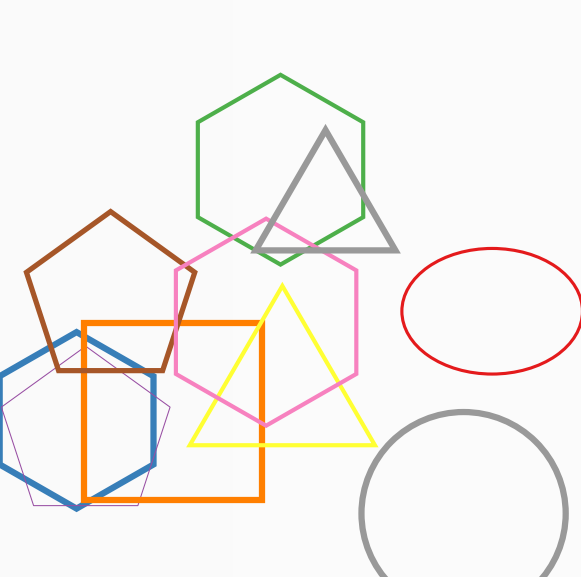[{"shape": "oval", "thickness": 1.5, "radius": 0.78, "center": [0.847, 0.46]}, {"shape": "hexagon", "thickness": 3, "radius": 0.76, "center": [0.132, 0.271]}, {"shape": "hexagon", "thickness": 2, "radius": 0.82, "center": [0.483, 0.705]}, {"shape": "pentagon", "thickness": 0.5, "radius": 0.76, "center": [0.147, 0.247]}, {"shape": "square", "thickness": 3, "radius": 0.77, "center": [0.298, 0.286]}, {"shape": "triangle", "thickness": 2, "radius": 0.92, "center": [0.486, 0.32]}, {"shape": "pentagon", "thickness": 2.5, "radius": 0.76, "center": [0.19, 0.481]}, {"shape": "hexagon", "thickness": 2, "radius": 0.9, "center": [0.458, 0.441]}, {"shape": "circle", "thickness": 3, "radius": 0.88, "center": [0.798, 0.11]}, {"shape": "triangle", "thickness": 3, "radius": 0.69, "center": [0.56, 0.635]}]